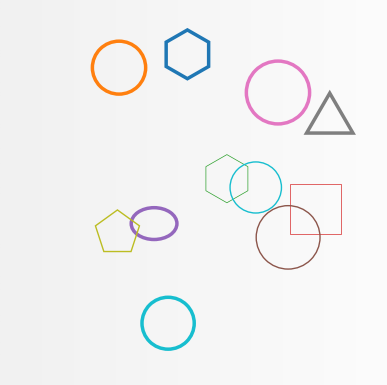[{"shape": "hexagon", "thickness": 2.5, "radius": 0.32, "center": [0.484, 0.859]}, {"shape": "circle", "thickness": 2.5, "radius": 0.34, "center": [0.307, 0.824]}, {"shape": "hexagon", "thickness": 0.5, "radius": 0.31, "center": [0.586, 0.536]}, {"shape": "square", "thickness": 0.5, "radius": 0.33, "center": [0.815, 0.457]}, {"shape": "oval", "thickness": 2.5, "radius": 0.3, "center": [0.398, 0.419]}, {"shape": "circle", "thickness": 1, "radius": 0.41, "center": [0.744, 0.383]}, {"shape": "circle", "thickness": 2.5, "radius": 0.41, "center": [0.717, 0.76]}, {"shape": "triangle", "thickness": 2.5, "radius": 0.35, "center": [0.851, 0.689]}, {"shape": "pentagon", "thickness": 1, "radius": 0.3, "center": [0.303, 0.395]}, {"shape": "circle", "thickness": 2.5, "radius": 0.34, "center": [0.434, 0.16]}, {"shape": "circle", "thickness": 1, "radius": 0.33, "center": [0.66, 0.513]}]